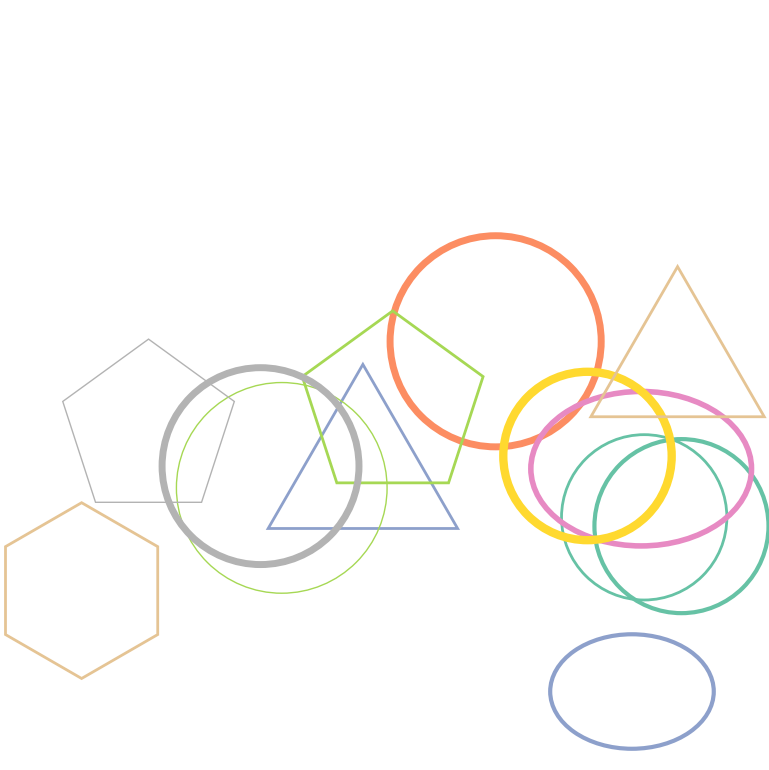[{"shape": "circle", "thickness": 1, "radius": 0.54, "center": [0.837, 0.328]}, {"shape": "circle", "thickness": 1.5, "radius": 0.57, "center": [0.885, 0.317]}, {"shape": "circle", "thickness": 2.5, "radius": 0.69, "center": [0.644, 0.557]}, {"shape": "oval", "thickness": 1.5, "radius": 0.53, "center": [0.821, 0.102]}, {"shape": "triangle", "thickness": 1, "radius": 0.71, "center": [0.471, 0.385]}, {"shape": "oval", "thickness": 2, "radius": 0.72, "center": [0.833, 0.391]}, {"shape": "pentagon", "thickness": 1, "radius": 0.62, "center": [0.51, 0.473]}, {"shape": "circle", "thickness": 0.5, "radius": 0.68, "center": [0.366, 0.366]}, {"shape": "circle", "thickness": 3, "radius": 0.55, "center": [0.763, 0.408]}, {"shape": "hexagon", "thickness": 1, "radius": 0.57, "center": [0.106, 0.233]}, {"shape": "triangle", "thickness": 1, "radius": 0.65, "center": [0.88, 0.524]}, {"shape": "circle", "thickness": 2.5, "radius": 0.64, "center": [0.338, 0.395]}, {"shape": "pentagon", "thickness": 0.5, "radius": 0.59, "center": [0.193, 0.442]}]